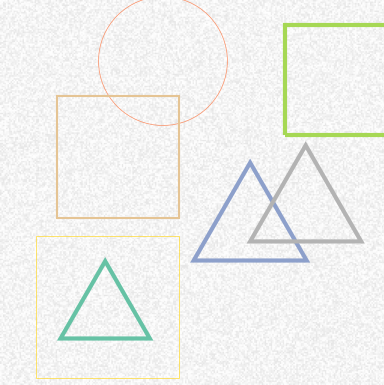[{"shape": "triangle", "thickness": 3, "radius": 0.67, "center": [0.273, 0.188]}, {"shape": "circle", "thickness": 0.5, "radius": 0.84, "center": [0.423, 0.841]}, {"shape": "triangle", "thickness": 3, "radius": 0.85, "center": [0.65, 0.408]}, {"shape": "square", "thickness": 3, "radius": 0.71, "center": [0.882, 0.792]}, {"shape": "square", "thickness": 0.5, "radius": 0.93, "center": [0.28, 0.202]}, {"shape": "square", "thickness": 1.5, "radius": 0.79, "center": [0.307, 0.593]}, {"shape": "triangle", "thickness": 3, "radius": 0.83, "center": [0.794, 0.456]}]